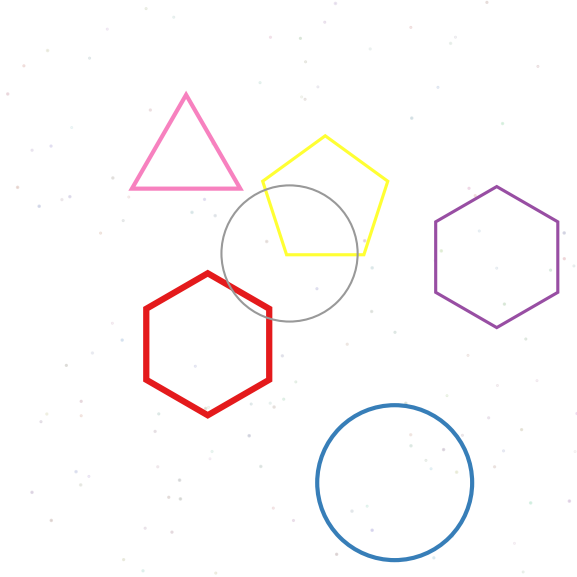[{"shape": "hexagon", "thickness": 3, "radius": 0.61, "center": [0.36, 0.403]}, {"shape": "circle", "thickness": 2, "radius": 0.67, "center": [0.683, 0.163]}, {"shape": "hexagon", "thickness": 1.5, "radius": 0.61, "center": [0.86, 0.554]}, {"shape": "pentagon", "thickness": 1.5, "radius": 0.57, "center": [0.563, 0.65]}, {"shape": "triangle", "thickness": 2, "radius": 0.54, "center": [0.322, 0.727]}, {"shape": "circle", "thickness": 1, "radius": 0.59, "center": [0.501, 0.56]}]